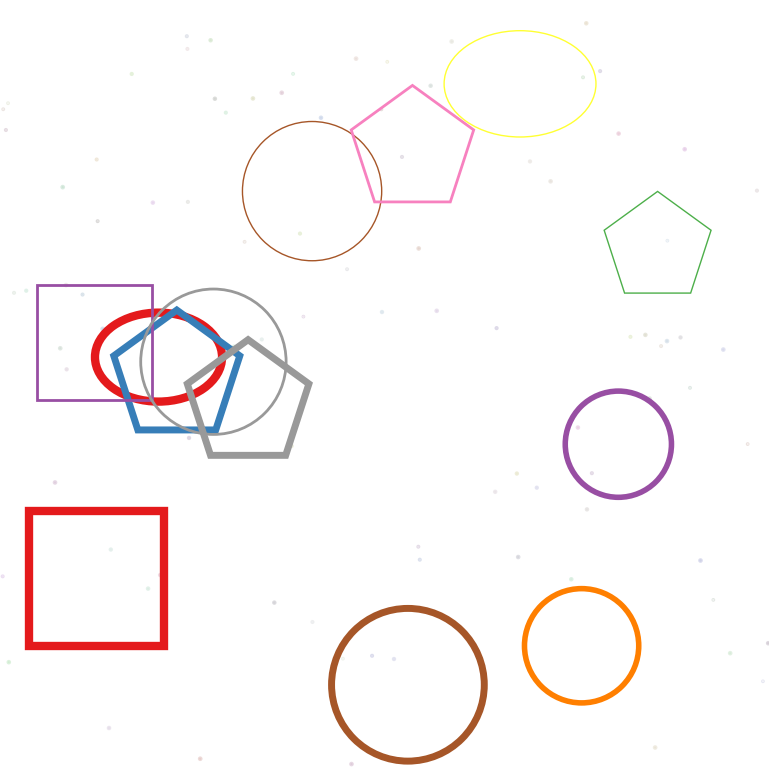[{"shape": "oval", "thickness": 3, "radius": 0.41, "center": [0.206, 0.536]}, {"shape": "square", "thickness": 3, "radius": 0.44, "center": [0.126, 0.249]}, {"shape": "pentagon", "thickness": 2.5, "radius": 0.43, "center": [0.23, 0.511]}, {"shape": "pentagon", "thickness": 0.5, "radius": 0.36, "center": [0.854, 0.678]}, {"shape": "circle", "thickness": 2, "radius": 0.34, "center": [0.803, 0.423]}, {"shape": "square", "thickness": 1, "radius": 0.37, "center": [0.123, 0.555]}, {"shape": "circle", "thickness": 2, "radius": 0.37, "center": [0.755, 0.161]}, {"shape": "oval", "thickness": 0.5, "radius": 0.49, "center": [0.675, 0.891]}, {"shape": "circle", "thickness": 2.5, "radius": 0.5, "center": [0.53, 0.111]}, {"shape": "circle", "thickness": 0.5, "radius": 0.45, "center": [0.405, 0.752]}, {"shape": "pentagon", "thickness": 1, "radius": 0.42, "center": [0.536, 0.805]}, {"shape": "circle", "thickness": 1, "radius": 0.47, "center": [0.277, 0.53]}, {"shape": "pentagon", "thickness": 2.5, "radius": 0.42, "center": [0.322, 0.476]}]